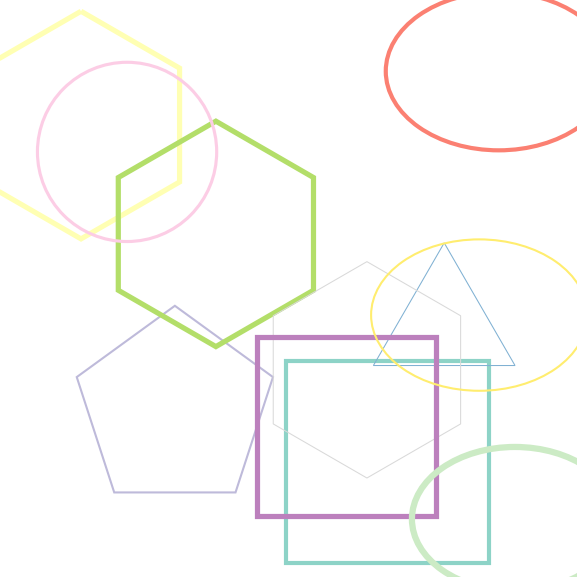[{"shape": "square", "thickness": 2, "radius": 0.88, "center": [0.671, 0.199]}, {"shape": "hexagon", "thickness": 2.5, "radius": 0.99, "center": [0.14, 0.783]}, {"shape": "pentagon", "thickness": 1, "radius": 0.89, "center": [0.303, 0.291]}, {"shape": "oval", "thickness": 2, "radius": 0.98, "center": [0.864, 0.876]}, {"shape": "triangle", "thickness": 0.5, "radius": 0.71, "center": [0.769, 0.437]}, {"shape": "hexagon", "thickness": 2.5, "radius": 0.98, "center": [0.374, 0.594]}, {"shape": "circle", "thickness": 1.5, "radius": 0.78, "center": [0.22, 0.736]}, {"shape": "hexagon", "thickness": 0.5, "radius": 0.94, "center": [0.635, 0.359]}, {"shape": "square", "thickness": 2.5, "radius": 0.77, "center": [0.599, 0.26]}, {"shape": "oval", "thickness": 3, "radius": 0.89, "center": [0.892, 0.1]}, {"shape": "oval", "thickness": 1, "radius": 0.94, "center": [0.83, 0.454]}]